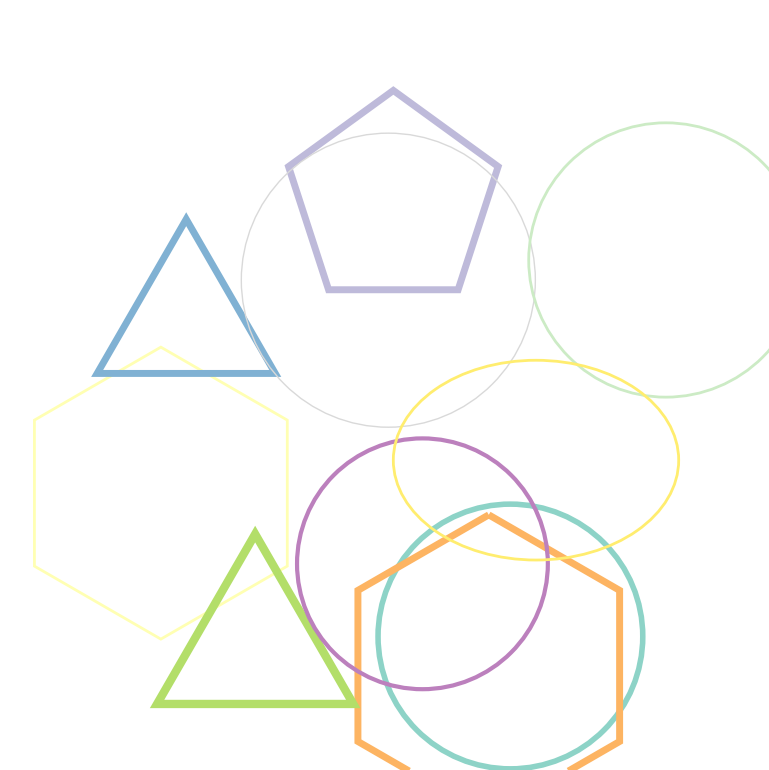[{"shape": "circle", "thickness": 2, "radius": 0.86, "center": [0.663, 0.173]}, {"shape": "hexagon", "thickness": 1, "radius": 0.95, "center": [0.209, 0.36]}, {"shape": "pentagon", "thickness": 2.5, "radius": 0.72, "center": [0.511, 0.739]}, {"shape": "triangle", "thickness": 2.5, "radius": 0.67, "center": [0.242, 0.582]}, {"shape": "hexagon", "thickness": 2.5, "radius": 0.98, "center": [0.635, 0.135]}, {"shape": "triangle", "thickness": 3, "radius": 0.74, "center": [0.331, 0.159]}, {"shape": "circle", "thickness": 0.5, "radius": 0.95, "center": [0.504, 0.636]}, {"shape": "circle", "thickness": 1.5, "radius": 0.81, "center": [0.549, 0.268]}, {"shape": "circle", "thickness": 1, "radius": 0.89, "center": [0.865, 0.662]}, {"shape": "oval", "thickness": 1, "radius": 0.93, "center": [0.696, 0.402]}]